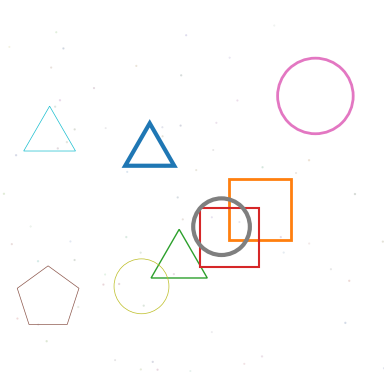[{"shape": "triangle", "thickness": 3, "radius": 0.37, "center": [0.389, 0.606]}, {"shape": "square", "thickness": 2, "radius": 0.4, "center": [0.674, 0.456]}, {"shape": "triangle", "thickness": 1, "radius": 0.42, "center": [0.465, 0.32]}, {"shape": "square", "thickness": 1.5, "radius": 0.39, "center": [0.596, 0.383]}, {"shape": "pentagon", "thickness": 0.5, "radius": 0.42, "center": [0.125, 0.225]}, {"shape": "circle", "thickness": 2, "radius": 0.49, "center": [0.819, 0.751]}, {"shape": "circle", "thickness": 3, "radius": 0.37, "center": [0.575, 0.411]}, {"shape": "circle", "thickness": 0.5, "radius": 0.36, "center": [0.368, 0.256]}, {"shape": "triangle", "thickness": 0.5, "radius": 0.39, "center": [0.129, 0.647]}]